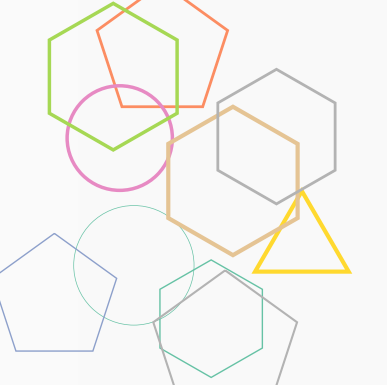[{"shape": "hexagon", "thickness": 1, "radius": 0.76, "center": [0.545, 0.172]}, {"shape": "circle", "thickness": 0.5, "radius": 0.78, "center": [0.345, 0.311]}, {"shape": "pentagon", "thickness": 2, "radius": 0.89, "center": [0.419, 0.866]}, {"shape": "pentagon", "thickness": 1, "radius": 0.84, "center": [0.14, 0.225]}, {"shape": "circle", "thickness": 2.5, "radius": 0.68, "center": [0.309, 0.641]}, {"shape": "hexagon", "thickness": 2.5, "radius": 0.95, "center": [0.292, 0.801]}, {"shape": "triangle", "thickness": 3, "radius": 0.7, "center": [0.779, 0.364]}, {"shape": "hexagon", "thickness": 3, "radius": 0.96, "center": [0.601, 0.53]}, {"shape": "pentagon", "thickness": 1.5, "radius": 0.98, "center": [0.581, 0.103]}, {"shape": "hexagon", "thickness": 2, "radius": 0.87, "center": [0.713, 0.645]}]